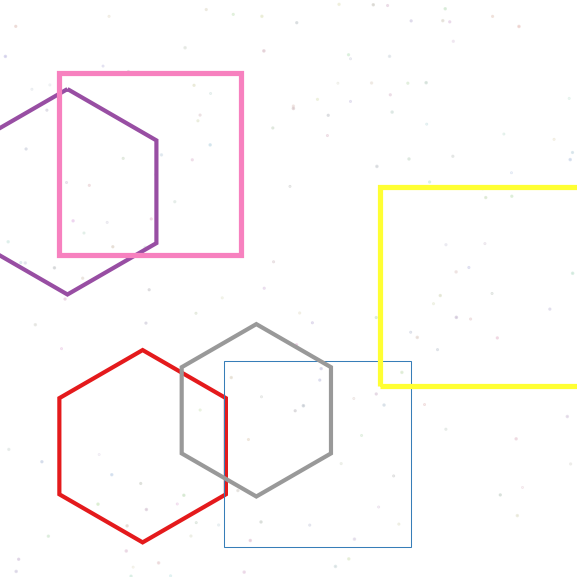[{"shape": "hexagon", "thickness": 2, "radius": 0.83, "center": [0.247, 0.226]}, {"shape": "square", "thickness": 0.5, "radius": 0.81, "center": [0.55, 0.213]}, {"shape": "hexagon", "thickness": 2, "radius": 0.89, "center": [0.117, 0.667]}, {"shape": "square", "thickness": 2.5, "radius": 0.86, "center": [0.83, 0.503]}, {"shape": "square", "thickness": 2.5, "radius": 0.79, "center": [0.26, 0.715]}, {"shape": "hexagon", "thickness": 2, "radius": 0.75, "center": [0.444, 0.289]}]